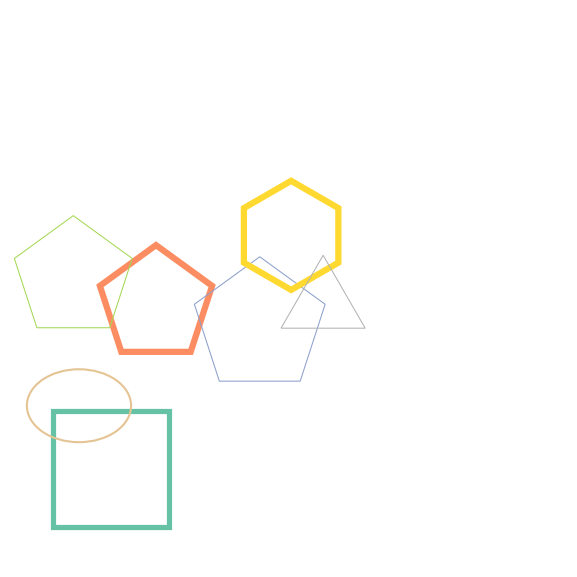[{"shape": "square", "thickness": 2.5, "radius": 0.5, "center": [0.193, 0.187]}, {"shape": "pentagon", "thickness": 3, "radius": 0.51, "center": [0.27, 0.473]}, {"shape": "pentagon", "thickness": 0.5, "radius": 0.6, "center": [0.45, 0.435]}, {"shape": "pentagon", "thickness": 0.5, "radius": 0.54, "center": [0.127, 0.518]}, {"shape": "hexagon", "thickness": 3, "radius": 0.47, "center": [0.504, 0.592]}, {"shape": "oval", "thickness": 1, "radius": 0.45, "center": [0.137, 0.297]}, {"shape": "triangle", "thickness": 0.5, "radius": 0.42, "center": [0.56, 0.473]}]